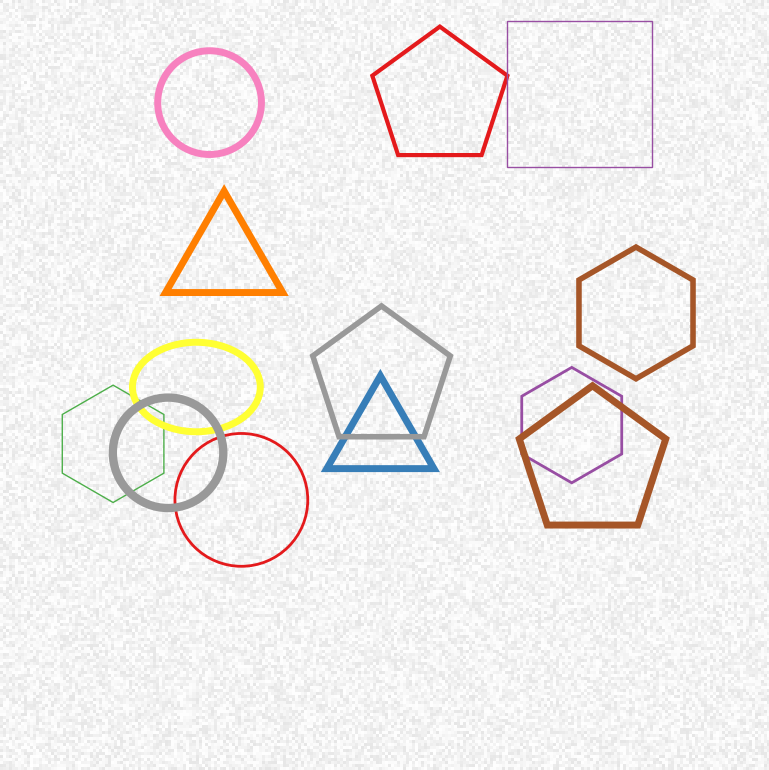[{"shape": "circle", "thickness": 1, "radius": 0.43, "center": [0.313, 0.351]}, {"shape": "pentagon", "thickness": 1.5, "radius": 0.46, "center": [0.571, 0.873]}, {"shape": "triangle", "thickness": 2.5, "radius": 0.4, "center": [0.494, 0.432]}, {"shape": "hexagon", "thickness": 0.5, "radius": 0.38, "center": [0.147, 0.424]}, {"shape": "square", "thickness": 0.5, "radius": 0.47, "center": [0.753, 0.878]}, {"shape": "hexagon", "thickness": 1, "radius": 0.37, "center": [0.743, 0.448]}, {"shape": "triangle", "thickness": 2.5, "radius": 0.44, "center": [0.291, 0.664]}, {"shape": "oval", "thickness": 2.5, "radius": 0.42, "center": [0.255, 0.497]}, {"shape": "hexagon", "thickness": 2, "radius": 0.43, "center": [0.826, 0.594]}, {"shape": "pentagon", "thickness": 2.5, "radius": 0.5, "center": [0.77, 0.399]}, {"shape": "circle", "thickness": 2.5, "radius": 0.34, "center": [0.272, 0.867]}, {"shape": "pentagon", "thickness": 2, "radius": 0.47, "center": [0.495, 0.509]}, {"shape": "circle", "thickness": 3, "radius": 0.36, "center": [0.218, 0.412]}]